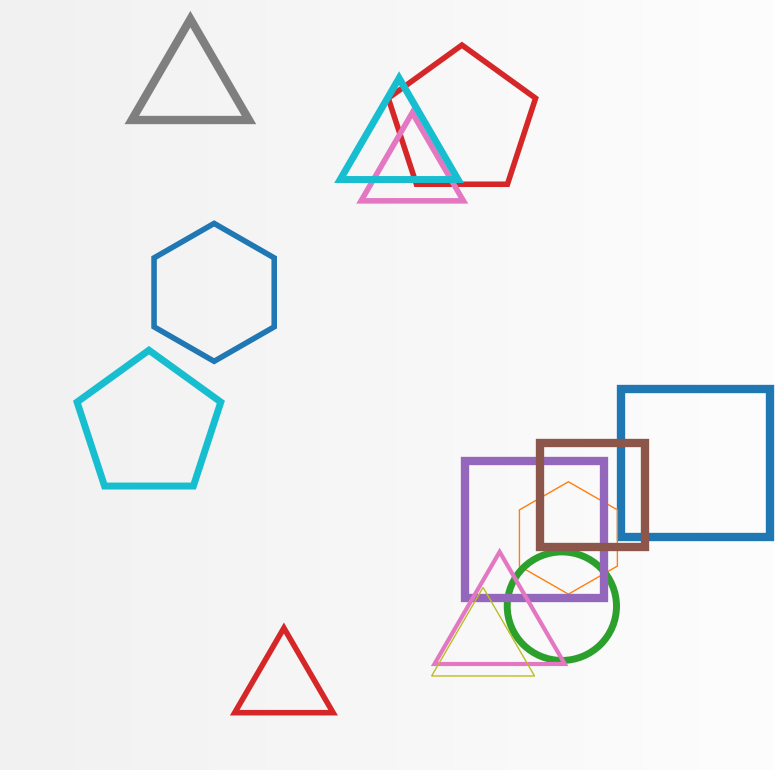[{"shape": "hexagon", "thickness": 2, "radius": 0.45, "center": [0.276, 0.62]}, {"shape": "square", "thickness": 3, "radius": 0.48, "center": [0.898, 0.398]}, {"shape": "hexagon", "thickness": 0.5, "radius": 0.36, "center": [0.733, 0.301]}, {"shape": "circle", "thickness": 2.5, "radius": 0.35, "center": [0.725, 0.213]}, {"shape": "pentagon", "thickness": 2, "radius": 0.5, "center": [0.596, 0.842]}, {"shape": "triangle", "thickness": 2, "radius": 0.37, "center": [0.366, 0.111]}, {"shape": "square", "thickness": 3, "radius": 0.45, "center": [0.69, 0.312]}, {"shape": "square", "thickness": 3, "radius": 0.34, "center": [0.765, 0.357]}, {"shape": "triangle", "thickness": 1.5, "radius": 0.49, "center": [0.645, 0.186]}, {"shape": "triangle", "thickness": 2, "radius": 0.38, "center": [0.532, 0.777]}, {"shape": "triangle", "thickness": 3, "radius": 0.44, "center": [0.246, 0.888]}, {"shape": "triangle", "thickness": 0.5, "radius": 0.38, "center": [0.623, 0.16]}, {"shape": "pentagon", "thickness": 2.5, "radius": 0.49, "center": [0.192, 0.448]}, {"shape": "triangle", "thickness": 2.5, "radius": 0.44, "center": [0.515, 0.811]}]